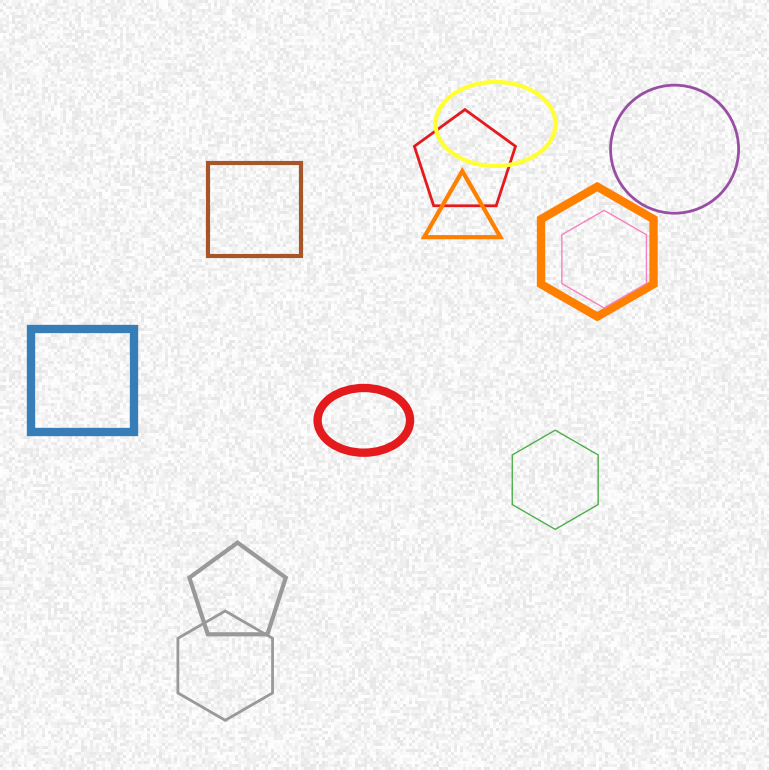[{"shape": "pentagon", "thickness": 1, "radius": 0.35, "center": [0.604, 0.789]}, {"shape": "oval", "thickness": 3, "radius": 0.3, "center": [0.473, 0.454]}, {"shape": "square", "thickness": 3, "radius": 0.33, "center": [0.107, 0.506]}, {"shape": "hexagon", "thickness": 0.5, "radius": 0.32, "center": [0.721, 0.377]}, {"shape": "circle", "thickness": 1, "radius": 0.42, "center": [0.876, 0.806]}, {"shape": "hexagon", "thickness": 3, "radius": 0.42, "center": [0.776, 0.673]}, {"shape": "triangle", "thickness": 1.5, "radius": 0.29, "center": [0.6, 0.721]}, {"shape": "oval", "thickness": 1.5, "radius": 0.39, "center": [0.644, 0.839]}, {"shape": "square", "thickness": 1.5, "radius": 0.3, "center": [0.331, 0.728]}, {"shape": "hexagon", "thickness": 0.5, "radius": 0.32, "center": [0.785, 0.663]}, {"shape": "pentagon", "thickness": 1.5, "radius": 0.33, "center": [0.309, 0.229]}, {"shape": "hexagon", "thickness": 1, "radius": 0.35, "center": [0.292, 0.136]}]